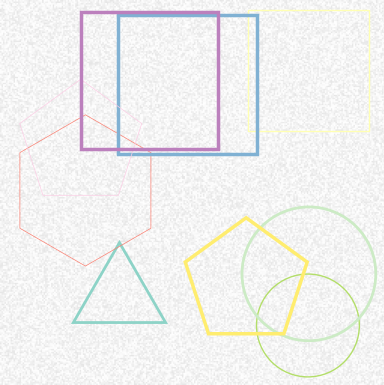[{"shape": "triangle", "thickness": 2, "radius": 0.69, "center": [0.31, 0.231]}, {"shape": "square", "thickness": 1, "radius": 0.79, "center": [0.802, 0.816]}, {"shape": "hexagon", "thickness": 0.5, "radius": 0.98, "center": [0.222, 0.505]}, {"shape": "square", "thickness": 2.5, "radius": 0.9, "center": [0.487, 0.78]}, {"shape": "circle", "thickness": 1, "radius": 0.67, "center": [0.8, 0.155]}, {"shape": "pentagon", "thickness": 0.5, "radius": 0.83, "center": [0.21, 0.628]}, {"shape": "square", "thickness": 2.5, "radius": 0.89, "center": [0.388, 0.791]}, {"shape": "circle", "thickness": 2, "radius": 0.87, "center": [0.802, 0.289]}, {"shape": "pentagon", "thickness": 2.5, "radius": 0.83, "center": [0.639, 0.268]}]